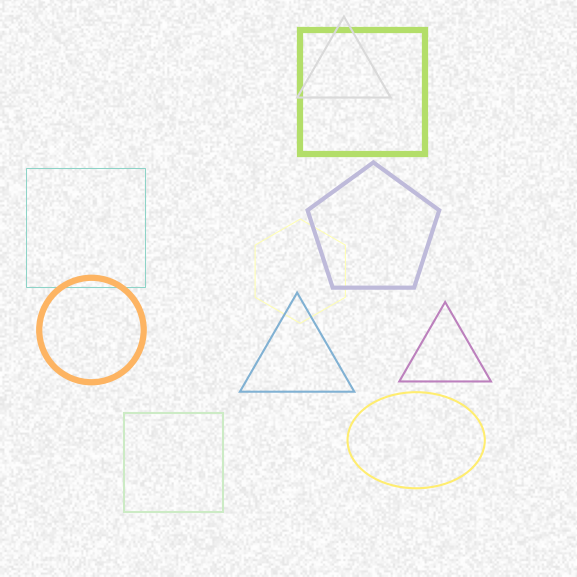[{"shape": "square", "thickness": 0.5, "radius": 0.51, "center": [0.148, 0.605]}, {"shape": "hexagon", "thickness": 0.5, "radius": 0.45, "center": [0.52, 0.53]}, {"shape": "pentagon", "thickness": 2, "radius": 0.6, "center": [0.647, 0.598]}, {"shape": "triangle", "thickness": 1, "radius": 0.57, "center": [0.514, 0.378]}, {"shape": "circle", "thickness": 3, "radius": 0.45, "center": [0.158, 0.428]}, {"shape": "square", "thickness": 3, "radius": 0.54, "center": [0.628, 0.84]}, {"shape": "triangle", "thickness": 1, "radius": 0.47, "center": [0.596, 0.877]}, {"shape": "triangle", "thickness": 1, "radius": 0.46, "center": [0.771, 0.384]}, {"shape": "square", "thickness": 1, "radius": 0.43, "center": [0.301, 0.198]}, {"shape": "oval", "thickness": 1, "radius": 0.59, "center": [0.721, 0.237]}]